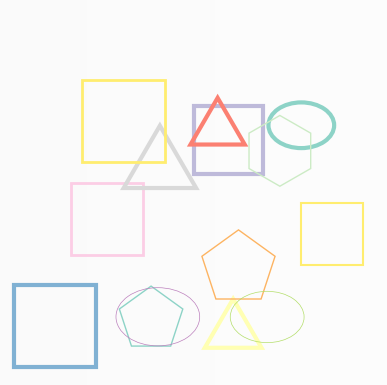[{"shape": "pentagon", "thickness": 1, "radius": 0.43, "center": [0.39, 0.171]}, {"shape": "oval", "thickness": 3, "radius": 0.42, "center": [0.778, 0.675]}, {"shape": "triangle", "thickness": 3, "radius": 0.42, "center": [0.602, 0.139]}, {"shape": "square", "thickness": 3, "radius": 0.44, "center": [0.589, 0.637]}, {"shape": "triangle", "thickness": 3, "radius": 0.4, "center": [0.562, 0.665]}, {"shape": "square", "thickness": 3, "radius": 0.53, "center": [0.142, 0.153]}, {"shape": "pentagon", "thickness": 1, "radius": 0.5, "center": [0.615, 0.304]}, {"shape": "oval", "thickness": 0.5, "radius": 0.48, "center": [0.689, 0.177]}, {"shape": "square", "thickness": 2, "radius": 0.47, "center": [0.276, 0.431]}, {"shape": "triangle", "thickness": 3, "radius": 0.54, "center": [0.413, 0.566]}, {"shape": "oval", "thickness": 0.5, "radius": 0.54, "center": [0.407, 0.177]}, {"shape": "hexagon", "thickness": 1, "radius": 0.46, "center": [0.722, 0.608]}, {"shape": "square", "thickness": 1.5, "radius": 0.4, "center": [0.857, 0.393]}, {"shape": "square", "thickness": 2, "radius": 0.54, "center": [0.32, 0.686]}]